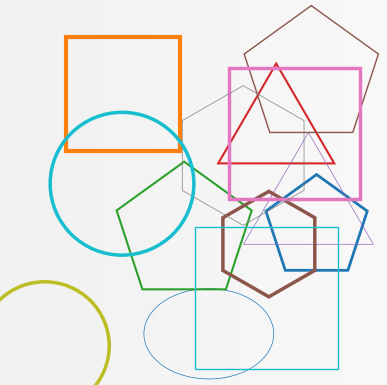[{"shape": "oval", "thickness": 0.5, "radius": 0.84, "center": [0.539, 0.133]}, {"shape": "pentagon", "thickness": 2, "radius": 0.69, "center": [0.817, 0.409]}, {"shape": "square", "thickness": 3, "radius": 0.74, "center": [0.316, 0.756]}, {"shape": "pentagon", "thickness": 1.5, "radius": 0.92, "center": [0.475, 0.397]}, {"shape": "triangle", "thickness": 1.5, "radius": 0.86, "center": [0.713, 0.662]}, {"shape": "triangle", "thickness": 0.5, "radius": 0.97, "center": [0.796, 0.462]}, {"shape": "hexagon", "thickness": 2.5, "radius": 0.68, "center": [0.694, 0.366]}, {"shape": "pentagon", "thickness": 1, "radius": 0.91, "center": [0.803, 0.803]}, {"shape": "square", "thickness": 2.5, "radius": 0.85, "center": [0.76, 0.654]}, {"shape": "hexagon", "thickness": 0.5, "radius": 0.91, "center": [0.628, 0.596]}, {"shape": "circle", "thickness": 2.5, "radius": 0.83, "center": [0.115, 0.102]}, {"shape": "circle", "thickness": 2.5, "radius": 0.93, "center": [0.315, 0.523]}, {"shape": "square", "thickness": 1, "radius": 0.92, "center": [0.689, 0.226]}]